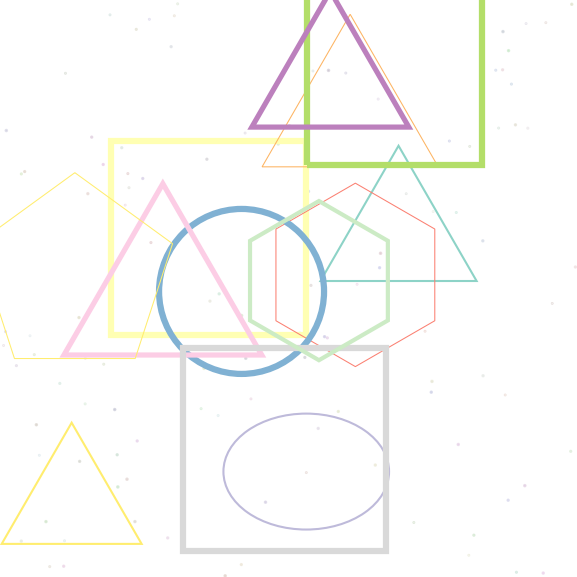[{"shape": "triangle", "thickness": 1, "radius": 0.78, "center": [0.69, 0.591]}, {"shape": "square", "thickness": 3, "radius": 0.84, "center": [0.361, 0.588]}, {"shape": "oval", "thickness": 1, "radius": 0.72, "center": [0.53, 0.183]}, {"shape": "hexagon", "thickness": 0.5, "radius": 0.79, "center": [0.615, 0.523]}, {"shape": "circle", "thickness": 3, "radius": 0.71, "center": [0.418, 0.494]}, {"shape": "triangle", "thickness": 0.5, "radius": 0.88, "center": [0.606, 0.798]}, {"shape": "square", "thickness": 3, "radius": 0.76, "center": [0.684, 0.864]}, {"shape": "triangle", "thickness": 2.5, "radius": 0.99, "center": [0.282, 0.483]}, {"shape": "square", "thickness": 3, "radius": 0.88, "center": [0.493, 0.221]}, {"shape": "triangle", "thickness": 2.5, "radius": 0.78, "center": [0.572, 0.858]}, {"shape": "hexagon", "thickness": 2, "radius": 0.69, "center": [0.552, 0.513]}, {"shape": "pentagon", "thickness": 0.5, "radius": 0.89, "center": [0.13, 0.522]}, {"shape": "triangle", "thickness": 1, "radius": 0.7, "center": [0.124, 0.127]}]